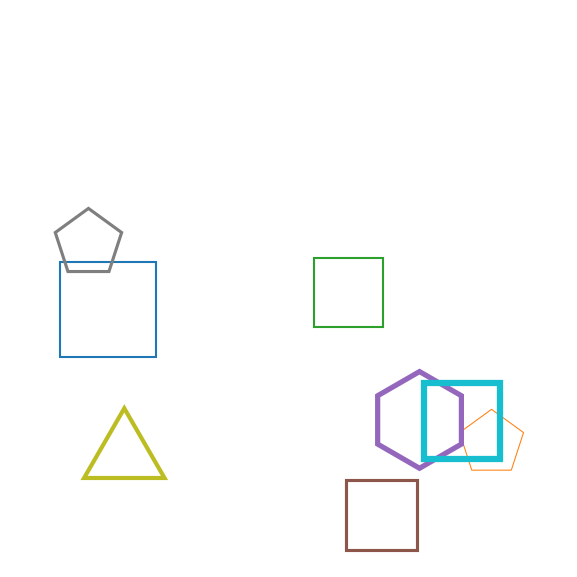[{"shape": "square", "thickness": 1, "radius": 0.41, "center": [0.187, 0.463]}, {"shape": "pentagon", "thickness": 0.5, "radius": 0.29, "center": [0.851, 0.232]}, {"shape": "square", "thickness": 1, "radius": 0.3, "center": [0.604, 0.493]}, {"shape": "hexagon", "thickness": 2.5, "radius": 0.42, "center": [0.726, 0.272]}, {"shape": "square", "thickness": 1.5, "radius": 0.31, "center": [0.66, 0.107]}, {"shape": "pentagon", "thickness": 1.5, "radius": 0.3, "center": [0.153, 0.578]}, {"shape": "triangle", "thickness": 2, "radius": 0.4, "center": [0.215, 0.212]}, {"shape": "square", "thickness": 3, "radius": 0.33, "center": [0.799, 0.27]}]